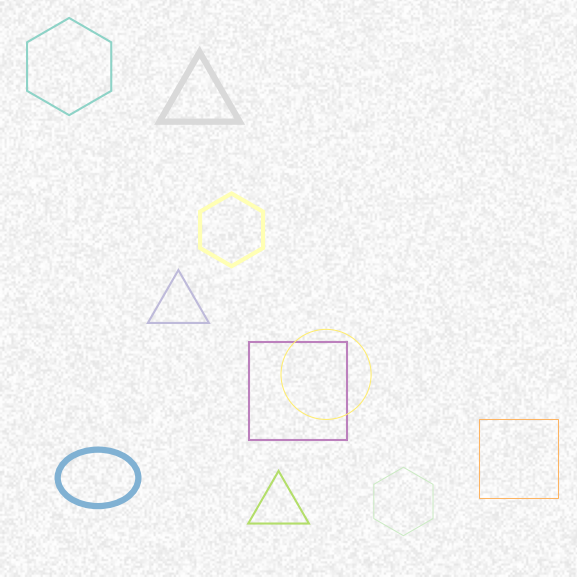[{"shape": "hexagon", "thickness": 1, "radius": 0.42, "center": [0.12, 0.884]}, {"shape": "hexagon", "thickness": 2, "radius": 0.31, "center": [0.401, 0.601]}, {"shape": "triangle", "thickness": 1, "radius": 0.31, "center": [0.309, 0.47]}, {"shape": "oval", "thickness": 3, "radius": 0.35, "center": [0.17, 0.172]}, {"shape": "square", "thickness": 0.5, "radius": 0.34, "center": [0.898, 0.205]}, {"shape": "triangle", "thickness": 1, "radius": 0.3, "center": [0.482, 0.123]}, {"shape": "triangle", "thickness": 3, "radius": 0.4, "center": [0.346, 0.829]}, {"shape": "square", "thickness": 1, "radius": 0.42, "center": [0.516, 0.323]}, {"shape": "hexagon", "thickness": 0.5, "radius": 0.3, "center": [0.699, 0.131]}, {"shape": "circle", "thickness": 0.5, "radius": 0.39, "center": [0.565, 0.351]}]